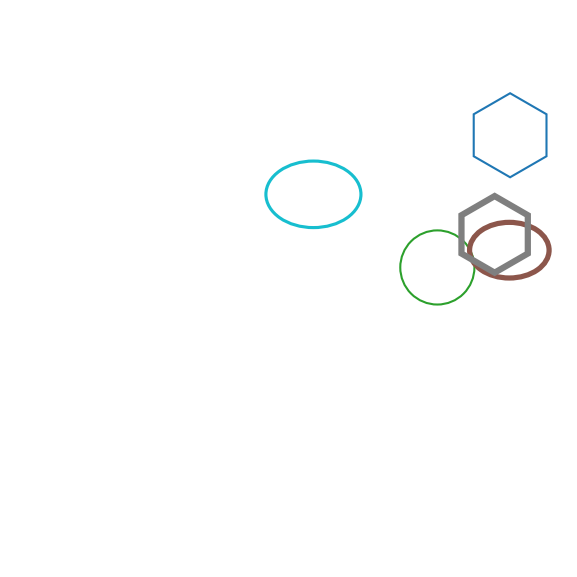[{"shape": "hexagon", "thickness": 1, "radius": 0.36, "center": [0.883, 0.765]}, {"shape": "circle", "thickness": 1, "radius": 0.32, "center": [0.757, 0.536]}, {"shape": "oval", "thickness": 2.5, "radius": 0.34, "center": [0.882, 0.566]}, {"shape": "hexagon", "thickness": 3, "radius": 0.33, "center": [0.857, 0.593]}, {"shape": "oval", "thickness": 1.5, "radius": 0.41, "center": [0.543, 0.663]}]